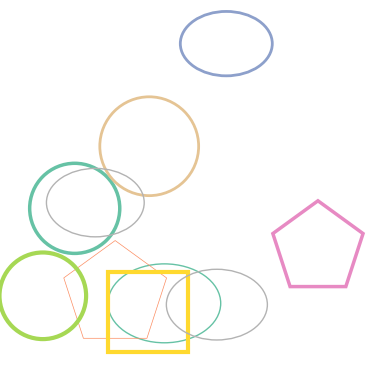[{"shape": "circle", "thickness": 2.5, "radius": 0.59, "center": [0.194, 0.459]}, {"shape": "oval", "thickness": 1, "radius": 0.73, "center": [0.427, 0.212]}, {"shape": "pentagon", "thickness": 0.5, "radius": 0.7, "center": [0.299, 0.235]}, {"shape": "oval", "thickness": 2, "radius": 0.6, "center": [0.588, 0.887]}, {"shape": "pentagon", "thickness": 2.5, "radius": 0.62, "center": [0.826, 0.355]}, {"shape": "circle", "thickness": 3, "radius": 0.56, "center": [0.111, 0.232]}, {"shape": "square", "thickness": 3, "radius": 0.52, "center": [0.384, 0.189]}, {"shape": "circle", "thickness": 2, "radius": 0.64, "center": [0.388, 0.62]}, {"shape": "oval", "thickness": 1, "radius": 0.63, "center": [0.248, 0.474]}, {"shape": "oval", "thickness": 1, "radius": 0.66, "center": [0.563, 0.209]}]